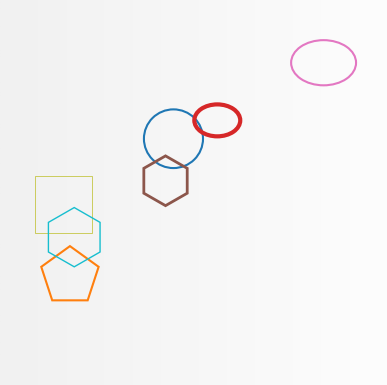[{"shape": "circle", "thickness": 1.5, "radius": 0.38, "center": [0.448, 0.64]}, {"shape": "pentagon", "thickness": 1.5, "radius": 0.39, "center": [0.181, 0.283]}, {"shape": "oval", "thickness": 3, "radius": 0.3, "center": [0.561, 0.687]}, {"shape": "hexagon", "thickness": 2, "radius": 0.32, "center": [0.427, 0.53]}, {"shape": "oval", "thickness": 1.5, "radius": 0.42, "center": [0.835, 0.837]}, {"shape": "square", "thickness": 0.5, "radius": 0.37, "center": [0.164, 0.469]}, {"shape": "hexagon", "thickness": 1, "radius": 0.38, "center": [0.192, 0.384]}]